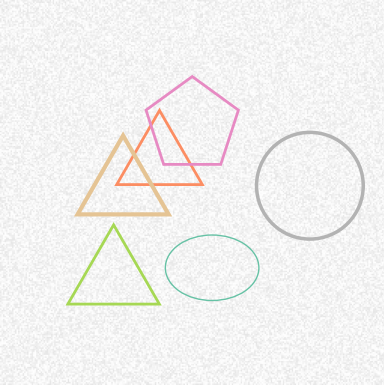[{"shape": "oval", "thickness": 1, "radius": 0.61, "center": [0.551, 0.305]}, {"shape": "triangle", "thickness": 2, "radius": 0.64, "center": [0.414, 0.585]}, {"shape": "pentagon", "thickness": 2, "radius": 0.63, "center": [0.499, 0.675]}, {"shape": "triangle", "thickness": 2, "radius": 0.69, "center": [0.295, 0.279]}, {"shape": "triangle", "thickness": 3, "radius": 0.68, "center": [0.32, 0.511]}, {"shape": "circle", "thickness": 2.5, "radius": 0.69, "center": [0.805, 0.518]}]